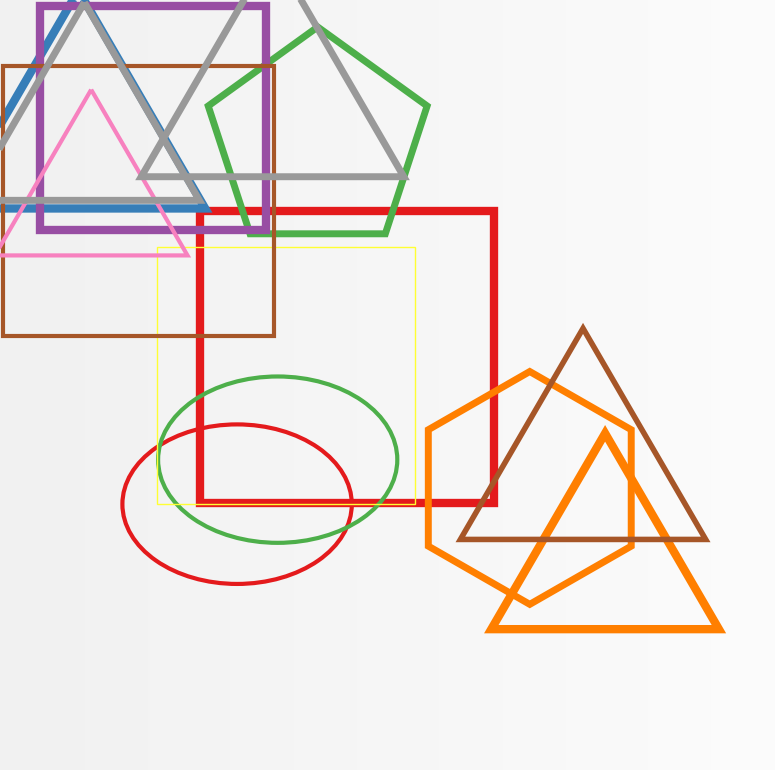[{"shape": "square", "thickness": 3, "radius": 0.95, "center": [0.448, 0.536]}, {"shape": "oval", "thickness": 1.5, "radius": 0.74, "center": [0.306, 0.345]}, {"shape": "triangle", "thickness": 3, "radius": 0.94, "center": [0.101, 0.824]}, {"shape": "oval", "thickness": 1.5, "radius": 0.77, "center": [0.358, 0.403]}, {"shape": "pentagon", "thickness": 2.5, "radius": 0.74, "center": [0.41, 0.816]}, {"shape": "square", "thickness": 3, "radius": 0.73, "center": [0.197, 0.846]}, {"shape": "hexagon", "thickness": 2.5, "radius": 0.76, "center": [0.684, 0.366]}, {"shape": "triangle", "thickness": 3, "radius": 0.85, "center": [0.781, 0.268]}, {"shape": "square", "thickness": 0.5, "radius": 0.83, "center": [0.369, 0.512]}, {"shape": "triangle", "thickness": 2, "radius": 0.91, "center": [0.752, 0.391]}, {"shape": "square", "thickness": 1.5, "radius": 0.88, "center": [0.179, 0.739]}, {"shape": "triangle", "thickness": 1.5, "radius": 0.72, "center": [0.118, 0.74]}, {"shape": "triangle", "thickness": 2.5, "radius": 0.86, "center": [0.109, 0.826]}, {"shape": "triangle", "thickness": 2.5, "radius": 0.98, "center": [0.352, 0.868]}]